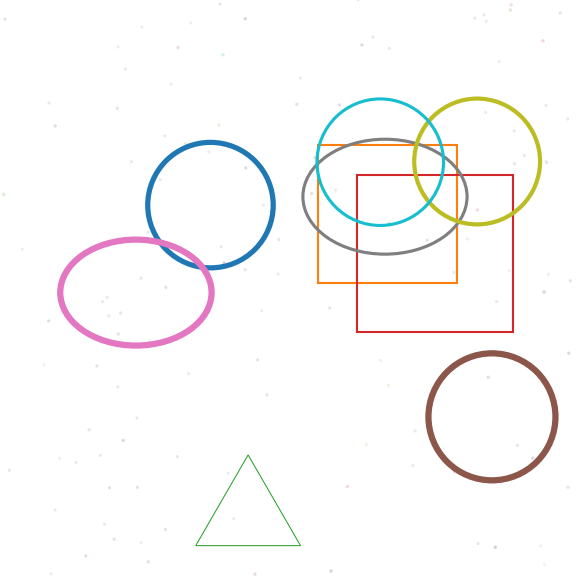[{"shape": "circle", "thickness": 2.5, "radius": 0.54, "center": [0.364, 0.644]}, {"shape": "square", "thickness": 1, "radius": 0.6, "center": [0.672, 0.629]}, {"shape": "triangle", "thickness": 0.5, "radius": 0.52, "center": [0.43, 0.107]}, {"shape": "square", "thickness": 1, "radius": 0.68, "center": [0.753, 0.56]}, {"shape": "circle", "thickness": 3, "radius": 0.55, "center": [0.852, 0.277]}, {"shape": "oval", "thickness": 3, "radius": 0.66, "center": [0.235, 0.492]}, {"shape": "oval", "thickness": 1.5, "radius": 0.71, "center": [0.667, 0.659]}, {"shape": "circle", "thickness": 2, "radius": 0.54, "center": [0.826, 0.72]}, {"shape": "circle", "thickness": 1.5, "radius": 0.55, "center": [0.658, 0.718]}]